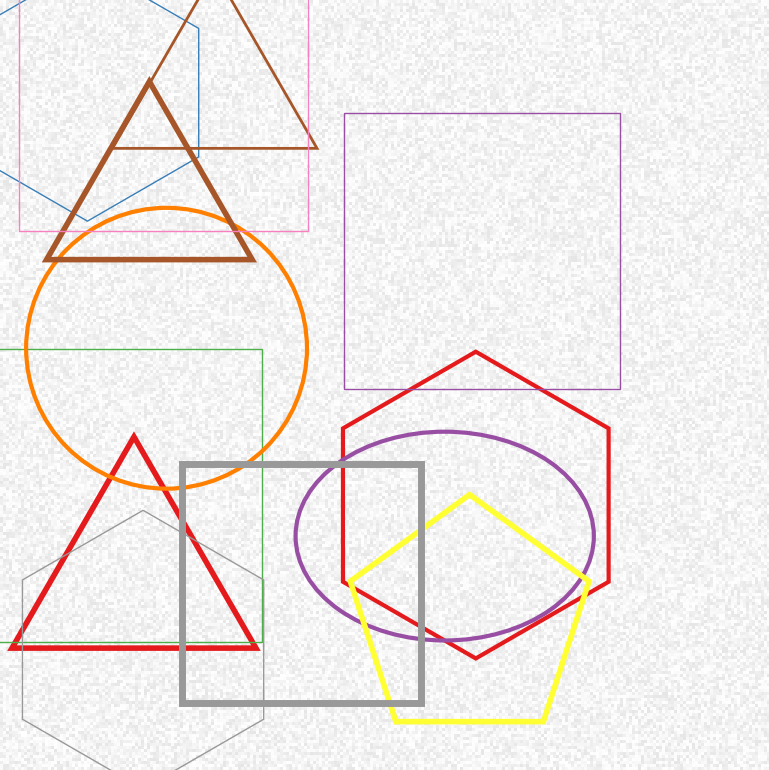[{"shape": "triangle", "thickness": 2, "radius": 0.91, "center": [0.174, 0.25]}, {"shape": "hexagon", "thickness": 1.5, "radius": 1.0, "center": [0.618, 0.344]}, {"shape": "hexagon", "thickness": 0.5, "radius": 0.83, "center": [0.114, 0.88]}, {"shape": "square", "thickness": 0.5, "radius": 0.95, "center": [0.15, 0.356]}, {"shape": "oval", "thickness": 1.5, "radius": 0.97, "center": [0.578, 0.304]}, {"shape": "square", "thickness": 0.5, "radius": 0.9, "center": [0.626, 0.674]}, {"shape": "circle", "thickness": 1.5, "radius": 0.91, "center": [0.216, 0.548]}, {"shape": "pentagon", "thickness": 2, "radius": 0.81, "center": [0.61, 0.195]}, {"shape": "triangle", "thickness": 1, "radius": 0.77, "center": [0.279, 0.884]}, {"shape": "triangle", "thickness": 2, "radius": 0.77, "center": [0.194, 0.74]}, {"shape": "square", "thickness": 0.5, "radius": 0.94, "center": [0.212, 0.888]}, {"shape": "square", "thickness": 2.5, "radius": 0.78, "center": [0.391, 0.243]}, {"shape": "hexagon", "thickness": 0.5, "radius": 0.9, "center": [0.186, 0.156]}]